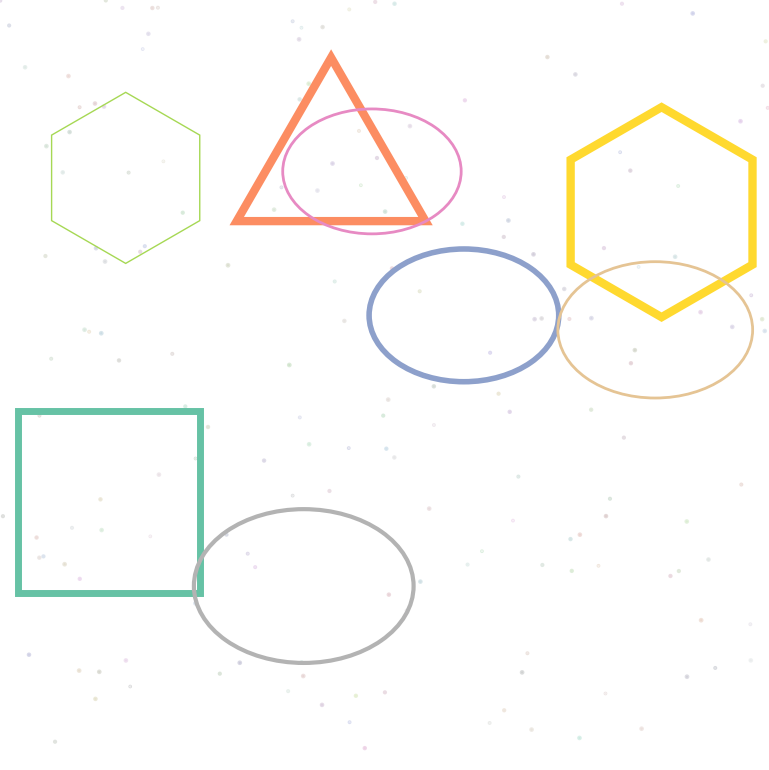[{"shape": "square", "thickness": 2.5, "radius": 0.59, "center": [0.142, 0.348]}, {"shape": "triangle", "thickness": 3, "radius": 0.71, "center": [0.43, 0.784]}, {"shape": "oval", "thickness": 2, "radius": 0.62, "center": [0.602, 0.59]}, {"shape": "oval", "thickness": 1, "radius": 0.58, "center": [0.483, 0.777]}, {"shape": "hexagon", "thickness": 0.5, "radius": 0.56, "center": [0.163, 0.769]}, {"shape": "hexagon", "thickness": 3, "radius": 0.68, "center": [0.859, 0.724]}, {"shape": "oval", "thickness": 1, "radius": 0.63, "center": [0.851, 0.572]}, {"shape": "oval", "thickness": 1.5, "radius": 0.71, "center": [0.394, 0.239]}]